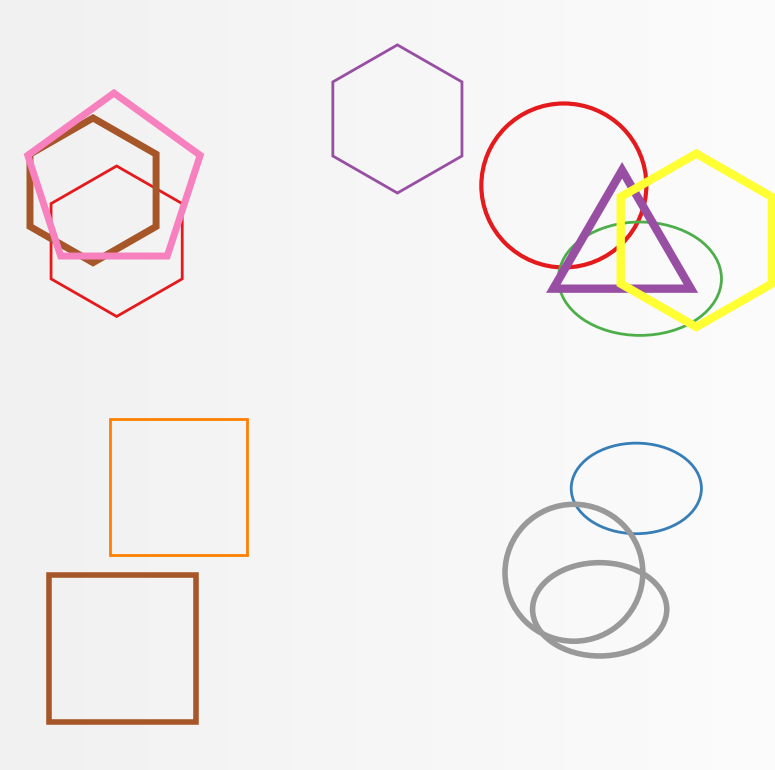[{"shape": "hexagon", "thickness": 1, "radius": 0.49, "center": [0.151, 0.687]}, {"shape": "circle", "thickness": 1.5, "radius": 0.53, "center": [0.728, 0.759]}, {"shape": "oval", "thickness": 1, "radius": 0.42, "center": [0.821, 0.366]}, {"shape": "oval", "thickness": 1, "radius": 0.53, "center": [0.826, 0.638]}, {"shape": "triangle", "thickness": 3, "radius": 0.51, "center": [0.803, 0.676]}, {"shape": "hexagon", "thickness": 1, "radius": 0.48, "center": [0.513, 0.846]}, {"shape": "square", "thickness": 1, "radius": 0.44, "center": [0.23, 0.368]}, {"shape": "hexagon", "thickness": 3, "radius": 0.56, "center": [0.898, 0.688]}, {"shape": "square", "thickness": 2, "radius": 0.48, "center": [0.158, 0.158]}, {"shape": "hexagon", "thickness": 2.5, "radius": 0.47, "center": [0.12, 0.753]}, {"shape": "pentagon", "thickness": 2.5, "radius": 0.58, "center": [0.147, 0.762]}, {"shape": "circle", "thickness": 2, "radius": 0.44, "center": [0.741, 0.256]}, {"shape": "oval", "thickness": 2, "radius": 0.43, "center": [0.774, 0.209]}]